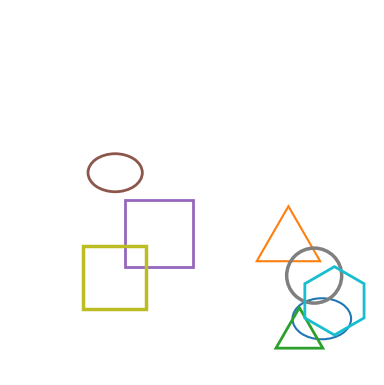[{"shape": "oval", "thickness": 1.5, "radius": 0.38, "center": [0.836, 0.172]}, {"shape": "triangle", "thickness": 1.5, "radius": 0.48, "center": [0.749, 0.369]}, {"shape": "triangle", "thickness": 2, "radius": 0.35, "center": [0.778, 0.131]}, {"shape": "square", "thickness": 2, "radius": 0.44, "center": [0.413, 0.393]}, {"shape": "oval", "thickness": 2, "radius": 0.35, "center": [0.299, 0.551]}, {"shape": "circle", "thickness": 2.5, "radius": 0.36, "center": [0.816, 0.284]}, {"shape": "square", "thickness": 2.5, "radius": 0.41, "center": [0.298, 0.28]}, {"shape": "hexagon", "thickness": 2, "radius": 0.44, "center": [0.869, 0.219]}]